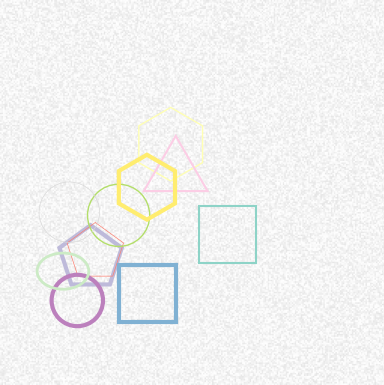[{"shape": "square", "thickness": 1.5, "radius": 0.37, "center": [0.592, 0.392]}, {"shape": "hexagon", "thickness": 1, "radius": 0.48, "center": [0.443, 0.625]}, {"shape": "pentagon", "thickness": 3, "radius": 0.43, "center": [0.235, 0.33]}, {"shape": "pentagon", "thickness": 0.5, "radius": 0.39, "center": [0.248, 0.345]}, {"shape": "square", "thickness": 3, "radius": 0.37, "center": [0.382, 0.238]}, {"shape": "circle", "thickness": 1, "radius": 0.4, "center": [0.308, 0.441]}, {"shape": "triangle", "thickness": 1.5, "radius": 0.48, "center": [0.456, 0.551]}, {"shape": "circle", "thickness": 0.5, "radius": 0.39, "center": [0.18, 0.449]}, {"shape": "circle", "thickness": 3, "radius": 0.33, "center": [0.201, 0.22]}, {"shape": "oval", "thickness": 2, "radius": 0.34, "center": [0.164, 0.296]}, {"shape": "hexagon", "thickness": 3, "radius": 0.42, "center": [0.382, 0.514]}]